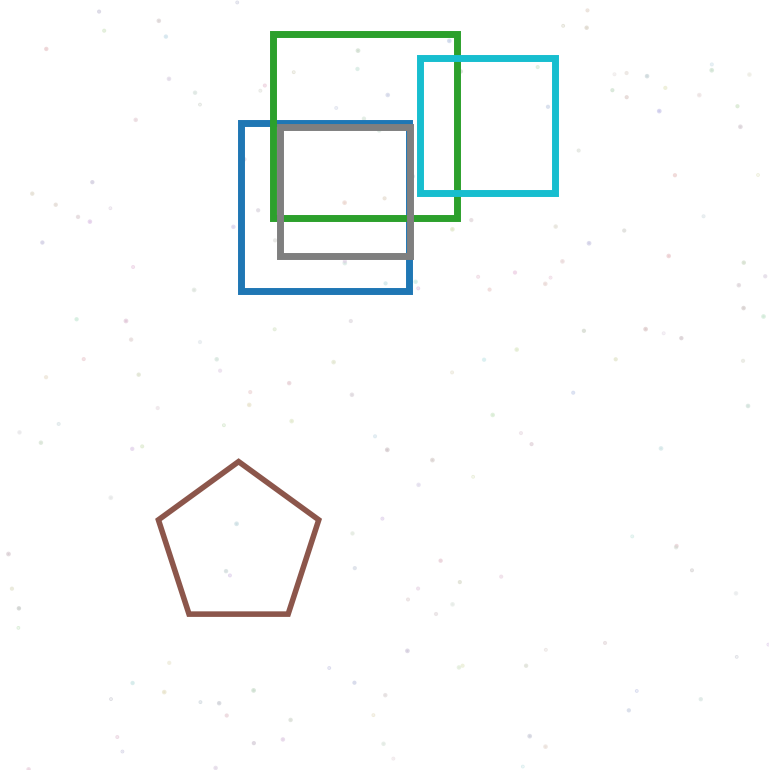[{"shape": "square", "thickness": 2.5, "radius": 0.55, "center": [0.422, 0.732]}, {"shape": "square", "thickness": 2.5, "radius": 0.6, "center": [0.474, 0.836]}, {"shape": "pentagon", "thickness": 2, "radius": 0.55, "center": [0.31, 0.291]}, {"shape": "square", "thickness": 2.5, "radius": 0.42, "center": [0.448, 0.751]}, {"shape": "square", "thickness": 2.5, "radius": 0.44, "center": [0.633, 0.837]}]